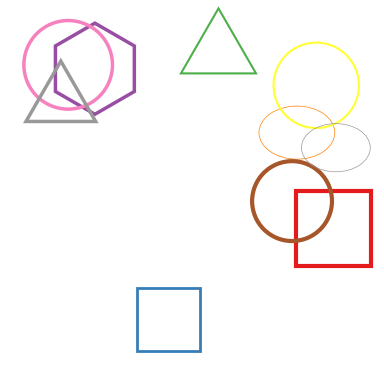[{"shape": "square", "thickness": 3, "radius": 0.48, "center": [0.866, 0.407]}, {"shape": "square", "thickness": 2, "radius": 0.41, "center": [0.437, 0.17]}, {"shape": "triangle", "thickness": 1.5, "radius": 0.56, "center": [0.567, 0.866]}, {"shape": "hexagon", "thickness": 2.5, "radius": 0.59, "center": [0.246, 0.822]}, {"shape": "oval", "thickness": 0.5, "radius": 0.49, "center": [0.771, 0.656]}, {"shape": "circle", "thickness": 1.5, "radius": 0.55, "center": [0.821, 0.778]}, {"shape": "circle", "thickness": 3, "radius": 0.52, "center": [0.759, 0.478]}, {"shape": "circle", "thickness": 2.5, "radius": 0.58, "center": [0.177, 0.832]}, {"shape": "oval", "thickness": 0.5, "radius": 0.45, "center": [0.872, 0.616]}, {"shape": "triangle", "thickness": 2.5, "radius": 0.52, "center": [0.158, 0.737]}]